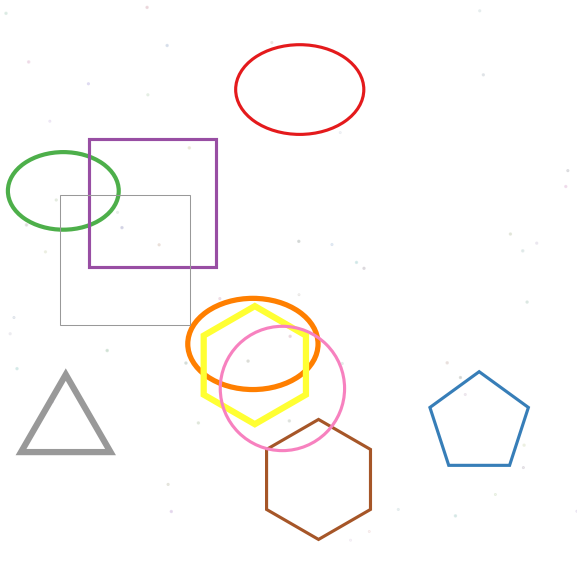[{"shape": "oval", "thickness": 1.5, "radius": 0.55, "center": [0.519, 0.844]}, {"shape": "pentagon", "thickness": 1.5, "radius": 0.45, "center": [0.83, 0.266]}, {"shape": "oval", "thickness": 2, "radius": 0.48, "center": [0.11, 0.669]}, {"shape": "square", "thickness": 1.5, "radius": 0.55, "center": [0.264, 0.648]}, {"shape": "oval", "thickness": 2.5, "radius": 0.56, "center": [0.438, 0.404]}, {"shape": "hexagon", "thickness": 3, "radius": 0.51, "center": [0.441, 0.367]}, {"shape": "hexagon", "thickness": 1.5, "radius": 0.52, "center": [0.552, 0.169]}, {"shape": "circle", "thickness": 1.5, "radius": 0.54, "center": [0.489, 0.326]}, {"shape": "triangle", "thickness": 3, "radius": 0.45, "center": [0.114, 0.261]}, {"shape": "square", "thickness": 0.5, "radius": 0.56, "center": [0.217, 0.55]}]